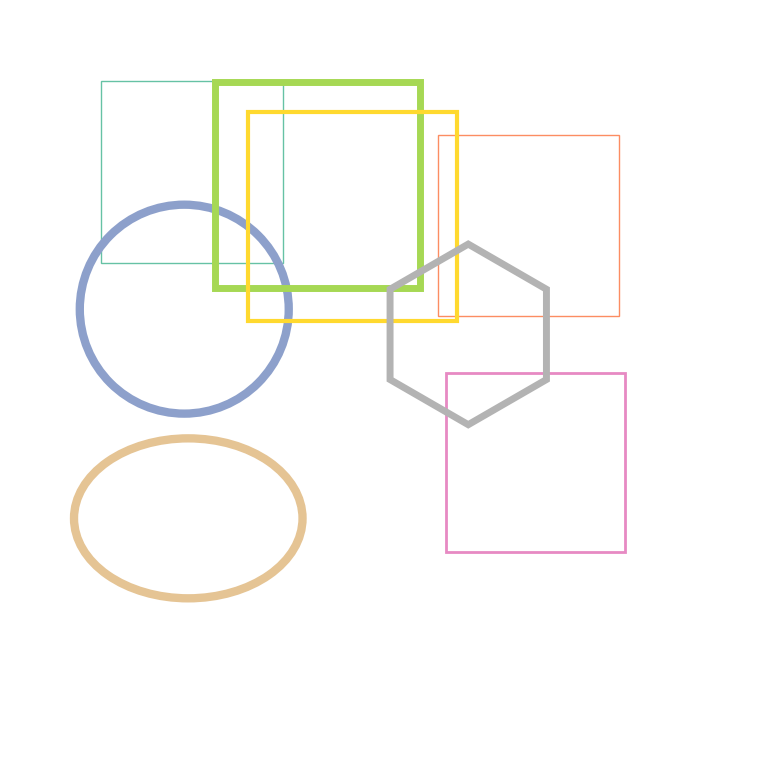[{"shape": "square", "thickness": 0.5, "radius": 0.59, "center": [0.25, 0.777]}, {"shape": "square", "thickness": 0.5, "radius": 0.59, "center": [0.686, 0.707]}, {"shape": "circle", "thickness": 3, "radius": 0.68, "center": [0.239, 0.599]}, {"shape": "square", "thickness": 1, "radius": 0.58, "center": [0.695, 0.399]}, {"shape": "square", "thickness": 2.5, "radius": 0.67, "center": [0.412, 0.759]}, {"shape": "square", "thickness": 1.5, "radius": 0.68, "center": [0.458, 0.719]}, {"shape": "oval", "thickness": 3, "radius": 0.74, "center": [0.245, 0.327]}, {"shape": "hexagon", "thickness": 2.5, "radius": 0.59, "center": [0.608, 0.566]}]